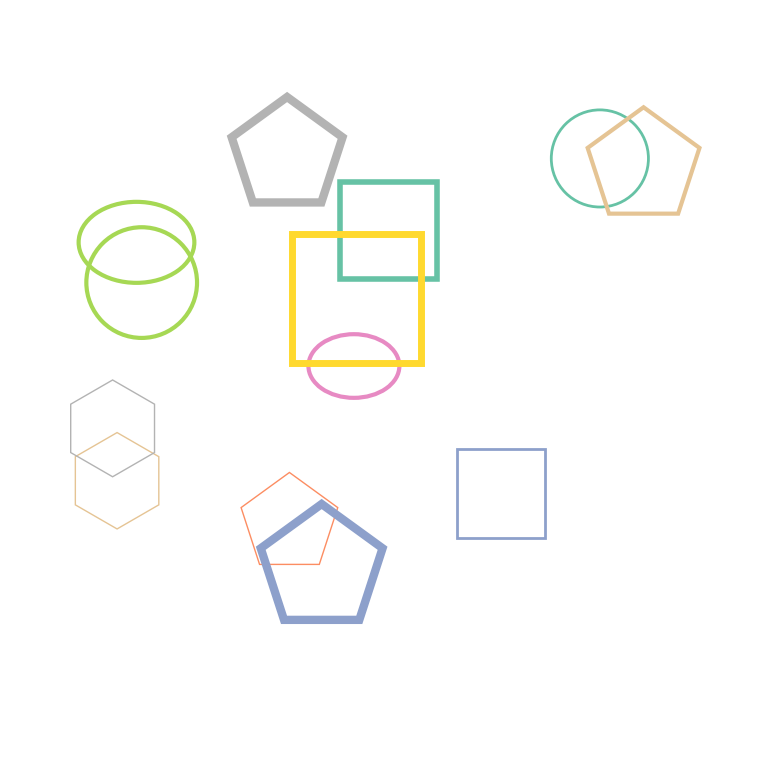[{"shape": "circle", "thickness": 1, "radius": 0.32, "center": [0.779, 0.794]}, {"shape": "square", "thickness": 2, "radius": 0.32, "center": [0.505, 0.701]}, {"shape": "pentagon", "thickness": 0.5, "radius": 0.33, "center": [0.376, 0.32]}, {"shape": "square", "thickness": 1, "radius": 0.29, "center": [0.651, 0.359]}, {"shape": "pentagon", "thickness": 3, "radius": 0.42, "center": [0.418, 0.262]}, {"shape": "oval", "thickness": 1.5, "radius": 0.3, "center": [0.46, 0.525]}, {"shape": "oval", "thickness": 1.5, "radius": 0.38, "center": [0.177, 0.685]}, {"shape": "circle", "thickness": 1.5, "radius": 0.36, "center": [0.184, 0.633]}, {"shape": "square", "thickness": 2.5, "radius": 0.42, "center": [0.463, 0.612]}, {"shape": "hexagon", "thickness": 0.5, "radius": 0.31, "center": [0.152, 0.376]}, {"shape": "pentagon", "thickness": 1.5, "radius": 0.38, "center": [0.836, 0.784]}, {"shape": "hexagon", "thickness": 0.5, "radius": 0.31, "center": [0.146, 0.444]}, {"shape": "pentagon", "thickness": 3, "radius": 0.38, "center": [0.373, 0.798]}]